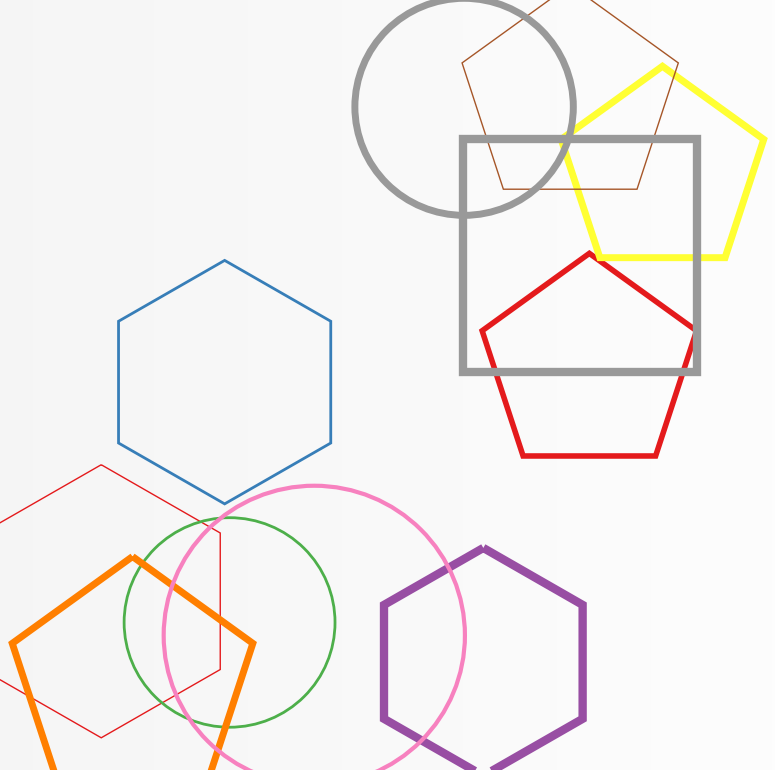[{"shape": "pentagon", "thickness": 2, "radius": 0.73, "center": [0.76, 0.525]}, {"shape": "hexagon", "thickness": 0.5, "radius": 0.89, "center": [0.131, 0.219]}, {"shape": "hexagon", "thickness": 1, "radius": 0.79, "center": [0.29, 0.504]}, {"shape": "circle", "thickness": 1, "radius": 0.68, "center": [0.296, 0.192]}, {"shape": "hexagon", "thickness": 3, "radius": 0.74, "center": [0.624, 0.14]}, {"shape": "pentagon", "thickness": 2.5, "radius": 0.82, "center": [0.171, 0.114]}, {"shape": "pentagon", "thickness": 2.5, "radius": 0.69, "center": [0.855, 0.777]}, {"shape": "pentagon", "thickness": 0.5, "radius": 0.73, "center": [0.736, 0.873]}, {"shape": "circle", "thickness": 1.5, "radius": 0.97, "center": [0.406, 0.175]}, {"shape": "circle", "thickness": 2.5, "radius": 0.7, "center": [0.599, 0.861]}, {"shape": "square", "thickness": 3, "radius": 0.76, "center": [0.748, 0.668]}]